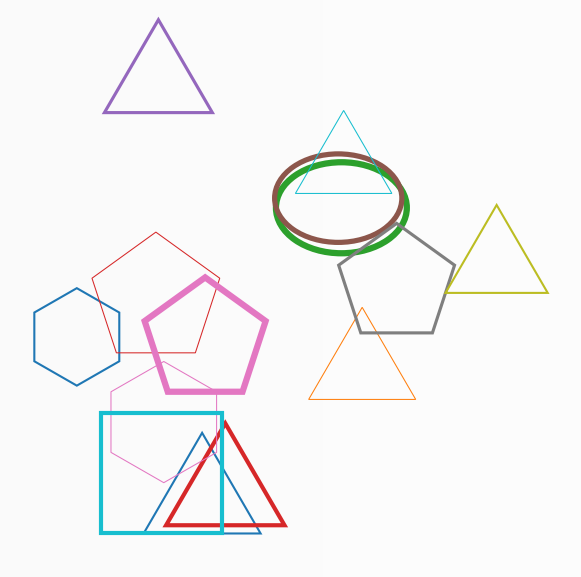[{"shape": "triangle", "thickness": 1, "radius": 0.58, "center": [0.348, 0.133]}, {"shape": "hexagon", "thickness": 1, "radius": 0.42, "center": [0.132, 0.416]}, {"shape": "triangle", "thickness": 0.5, "radius": 0.53, "center": [0.623, 0.361]}, {"shape": "oval", "thickness": 3, "radius": 0.56, "center": [0.587, 0.639]}, {"shape": "triangle", "thickness": 2, "radius": 0.59, "center": [0.388, 0.148]}, {"shape": "pentagon", "thickness": 0.5, "radius": 0.58, "center": [0.268, 0.482]}, {"shape": "triangle", "thickness": 1.5, "radius": 0.54, "center": [0.273, 0.858]}, {"shape": "oval", "thickness": 2.5, "radius": 0.55, "center": [0.582, 0.656]}, {"shape": "hexagon", "thickness": 0.5, "radius": 0.52, "center": [0.282, 0.268]}, {"shape": "pentagon", "thickness": 3, "radius": 0.55, "center": [0.353, 0.409]}, {"shape": "pentagon", "thickness": 1.5, "radius": 0.52, "center": [0.682, 0.508]}, {"shape": "triangle", "thickness": 1, "radius": 0.51, "center": [0.854, 0.543]}, {"shape": "square", "thickness": 2, "radius": 0.52, "center": [0.277, 0.18]}, {"shape": "triangle", "thickness": 0.5, "radius": 0.48, "center": [0.591, 0.712]}]